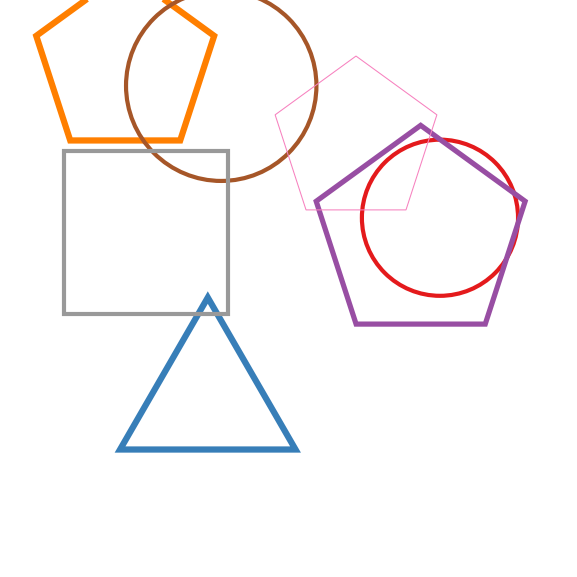[{"shape": "circle", "thickness": 2, "radius": 0.68, "center": [0.762, 0.622]}, {"shape": "triangle", "thickness": 3, "radius": 0.88, "center": [0.36, 0.308]}, {"shape": "pentagon", "thickness": 2.5, "radius": 0.95, "center": [0.728, 0.592]}, {"shape": "pentagon", "thickness": 3, "radius": 0.81, "center": [0.217, 0.887]}, {"shape": "circle", "thickness": 2, "radius": 0.82, "center": [0.383, 0.851]}, {"shape": "pentagon", "thickness": 0.5, "radius": 0.74, "center": [0.616, 0.755]}, {"shape": "square", "thickness": 2, "radius": 0.71, "center": [0.253, 0.596]}]